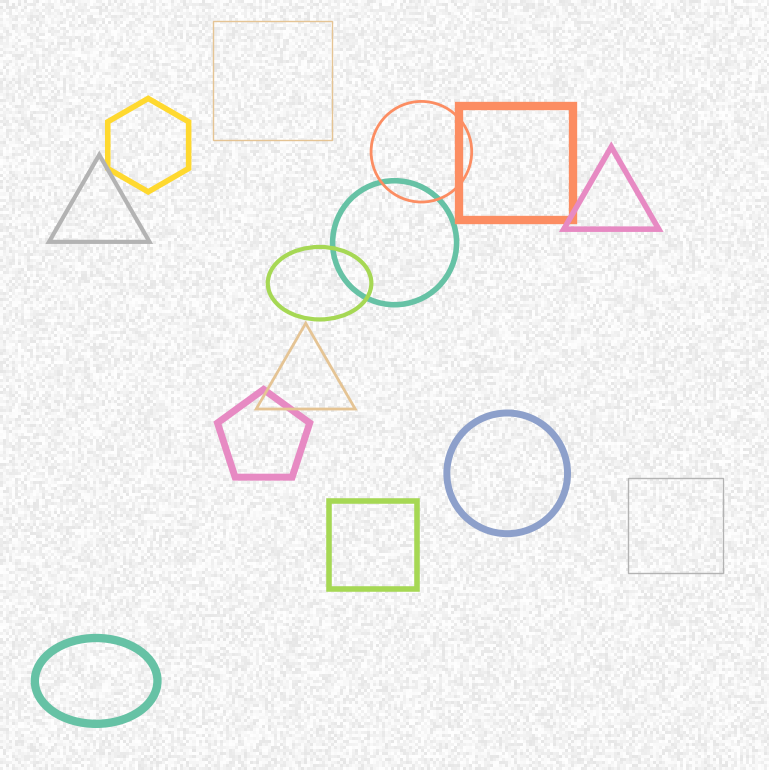[{"shape": "circle", "thickness": 2, "radius": 0.4, "center": [0.512, 0.685]}, {"shape": "oval", "thickness": 3, "radius": 0.4, "center": [0.125, 0.116]}, {"shape": "circle", "thickness": 1, "radius": 0.33, "center": [0.547, 0.803]}, {"shape": "square", "thickness": 3, "radius": 0.37, "center": [0.67, 0.789]}, {"shape": "circle", "thickness": 2.5, "radius": 0.39, "center": [0.659, 0.385]}, {"shape": "pentagon", "thickness": 2.5, "radius": 0.31, "center": [0.342, 0.431]}, {"shape": "triangle", "thickness": 2, "radius": 0.36, "center": [0.794, 0.738]}, {"shape": "square", "thickness": 2, "radius": 0.29, "center": [0.485, 0.292]}, {"shape": "oval", "thickness": 1.5, "radius": 0.34, "center": [0.415, 0.632]}, {"shape": "hexagon", "thickness": 2, "radius": 0.3, "center": [0.192, 0.811]}, {"shape": "triangle", "thickness": 1, "radius": 0.37, "center": [0.397, 0.506]}, {"shape": "square", "thickness": 0.5, "radius": 0.39, "center": [0.354, 0.896]}, {"shape": "square", "thickness": 0.5, "radius": 0.31, "center": [0.877, 0.318]}, {"shape": "triangle", "thickness": 1.5, "radius": 0.38, "center": [0.129, 0.724]}]